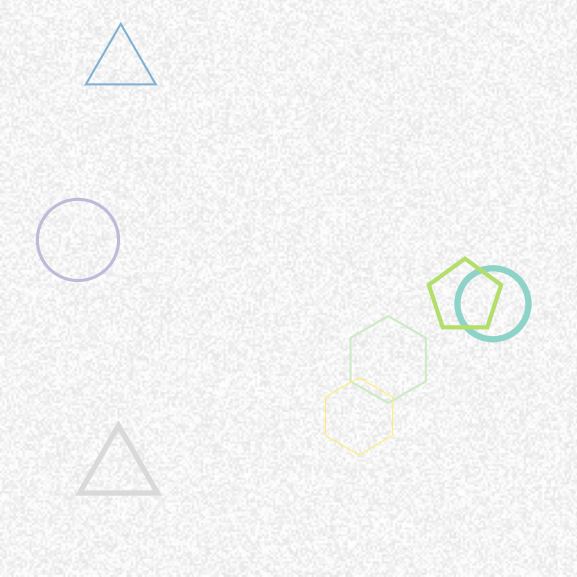[{"shape": "circle", "thickness": 3, "radius": 0.31, "center": [0.854, 0.473]}, {"shape": "circle", "thickness": 1.5, "radius": 0.35, "center": [0.135, 0.584]}, {"shape": "triangle", "thickness": 1, "radius": 0.35, "center": [0.209, 0.888]}, {"shape": "pentagon", "thickness": 2, "radius": 0.33, "center": [0.805, 0.486]}, {"shape": "triangle", "thickness": 2.5, "radius": 0.39, "center": [0.205, 0.184]}, {"shape": "hexagon", "thickness": 1, "radius": 0.38, "center": [0.672, 0.376]}, {"shape": "hexagon", "thickness": 0.5, "radius": 0.33, "center": [0.622, 0.278]}]